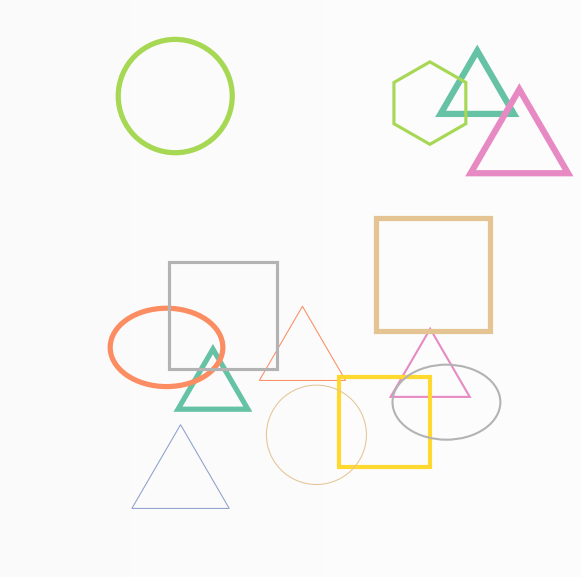[{"shape": "triangle", "thickness": 2.5, "radius": 0.35, "center": [0.366, 0.325]}, {"shape": "triangle", "thickness": 3, "radius": 0.36, "center": [0.821, 0.838]}, {"shape": "triangle", "thickness": 0.5, "radius": 0.43, "center": [0.52, 0.383]}, {"shape": "oval", "thickness": 2.5, "radius": 0.48, "center": [0.286, 0.398]}, {"shape": "triangle", "thickness": 0.5, "radius": 0.48, "center": [0.311, 0.167]}, {"shape": "triangle", "thickness": 3, "radius": 0.48, "center": [0.893, 0.748]}, {"shape": "triangle", "thickness": 1, "radius": 0.39, "center": [0.74, 0.351]}, {"shape": "hexagon", "thickness": 1.5, "radius": 0.36, "center": [0.74, 0.821]}, {"shape": "circle", "thickness": 2.5, "radius": 0.49, "center": [0.301, 0.833]}, {"shape": "square", "thickness": 2, "radius": 0.39, "center": [0.662, 0.268]}, {"shape": "circle", "thickness": 0.5, "radius": 0.43, "center": [0.544, 0.246]}, {"shape": "square", "thickness": 2.5, "radius": 0.49, "center": [0.745, 0.524]}, {"shape": "oval", "thickness": 1, "radius": 0.46, "center": [0.768, 0.303]}, {"shape": "square", "thickness": 1.5, "radius": 0.46, "center": [0.384, 0.453]}]